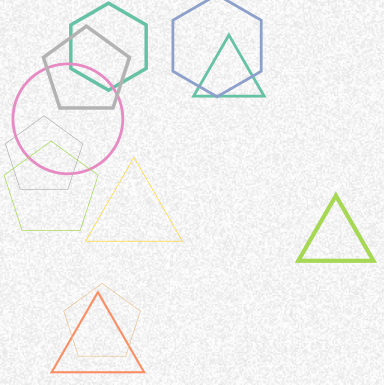[{"shape": "triangle", "thickness": 2, "radius": 0.53, "center": [0.595, 0.803]}, {"shape": "hexagon", "thickness": 2.5, "radius": 0.57, "center": [0.282, 0.879]}, {"shape": "triangle", "thickness": 1.5, "radius": 0.69, "center": [0.254, 0.102]}, {"shape": "hexagon", "thickness": 2, "radius": 0.66, "center": [0.564, 0.881]}, {"shape": "circle", "thickness": 2, "radius": 0.71, "center": [0.176, 0.691]}, {"shape": "triangle", "thickness": 3, "radius": 0.56, "center": [0.872, 0.379]}, {"shape": "pentagon", "thickness": 0.5, "radius": 0.64, "center": [0.133, 0.505]}, {"shape": "triangle", "thickness": 0.5, "radius": 0.73, "center": [0.348, 0.446]}, {"shape": "pentagon", "thickness": 0.5, "radius": 0.52, "center": [0.265, 0.159]}, {"shape": "pentagon", "thickness": 0.5, "radius": 0.53, "center": [0.114, 0.594]}, {"shape": "pentagon", "thickness": 2.5, "radius": 0.59, "center": [0.225, 0.815]}]